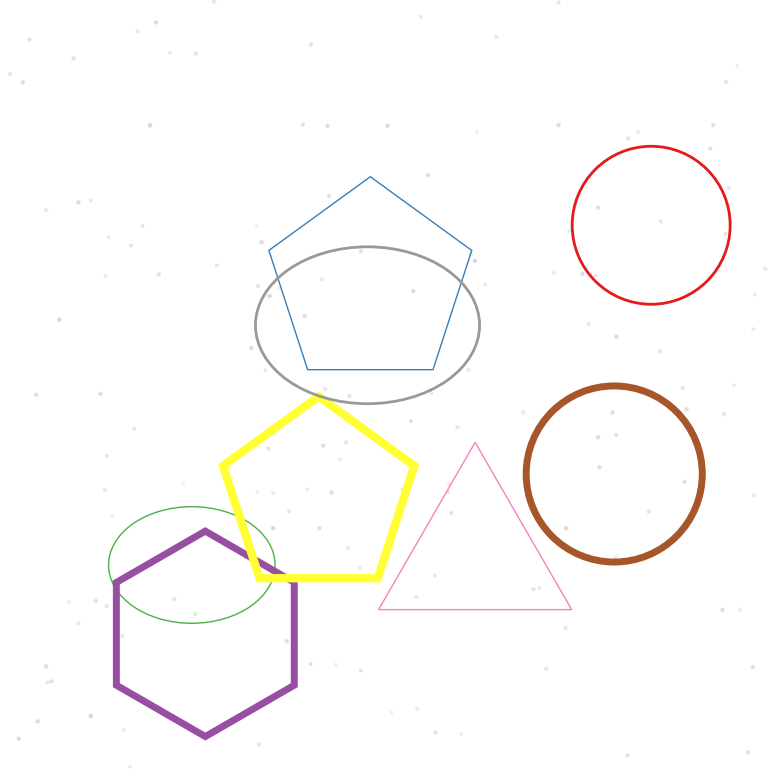[{"shape": "circle", "thickness": 1, "radius": 0.51, "center": [0.846, 0.707]}, {"shape": "pentagon", "thickness": 0.5, "radius": 0.69, "center": [0.481, 0.632]}, {"shape": "oval", "thickness": 0.5, "radius": 0.54, "center": [0.249, 0.266]}, {"shape": "hexagon", "thickness": 2.5, "radius": 0.67, "center": [0.267, 0.177]}, {"shape": "pentagon", "thickness": 3, "radius": 0.65, "center": [0.414, 0.355]}, {"shape": "circle", "thickness": 2.5, "radius": 0.57, "center": [0.798, 0.384]}, {"shape": "triangle", "thickness": 0.5, "radius": 0.72, "center": [0.617, 0.281]}, {"shape": "oval", "thickness": 1, "radius": 0.73, "center": [0.477, 0.578]}]